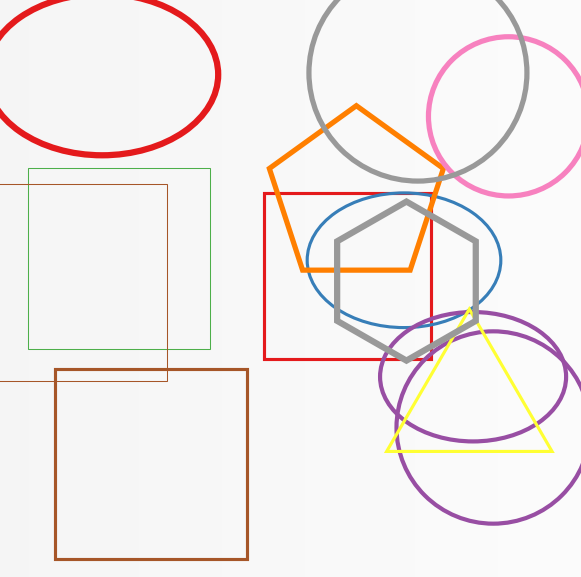[{"shape": "oval", "thickness": 3, "radius": 1.0, "center": [0.176, 0.87]}, {"shape": "square", "thickness": 1.5, "radius": 0.72, "center": [0.597, 0.521]}, {"shape": "oval", "thickness": 1.5, "radius": 0.83, "center": [0.695, 0.548]}, {"shape": "square", "thickness": 0.5, "radius": 0.78, "center": [0.205, 0.552]}, {"shape": "oval", "thickness": 2, "radius": 0.8, "center": [0.814, 0.347]}, {"shape": "circle", "thickness": 2, "radius": 0.83, "center": [0.849, 0.259]}, {"shape": "pentagon", "thickness": 2.5, "radius": 0.79, "center": [0.613, 0.659]}, {"shape": "triangle", "thickness": 1.5, "radius": 0.82, "center": [0.807, 0.3]}, {"shape": "square", "thickness": 0.5, "radius": 0.85, "center": [0.116, 0.51]}, {"shape": "square", "thickness": 1.5, "radius": 0.82, "center": [0.259, 0.196]}, {"shape": "circle", "thickness": 2.5, "radius": 0.69, "center": [0.875, 0.798]}, {"shape": "circle", "thickness": 2.5, "radius": 0.94, "center": [0.719, 0.873]}, {"shape": "hexagon", "thickness": 3, "radius": 0.69, "center": [0.699, 0.512]}]